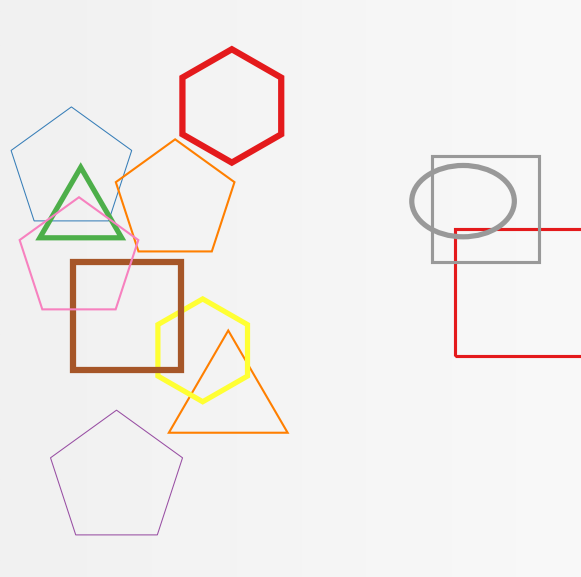[{"shape": "hexagon", "thickness": 3, "radius": 0.49, "center": [0.399, 0.816]}, {"shape": "square", "thickness": 1.5, "radius": 0.55, "center": [0.894, 0.492]}, {"shape": "pentagon", "thickness": 0.5, "radius": 0.55, "center": [0.123, 0.705]}, {"shape": "triangle", "thickness": 2.5, "radius": 0.41, "center": [0.139, 0.628]}, {"shape": "pentagon", "thickness": 0.5, "radius": 0.6, "center": [0.2, 0.17]}, {"shape": "pentagon", "thickness": 1, "radius": 0.54, "center": [0.301, 0.651]}, {"shape": "triangle", "thickness": 1, "radius": 0.59, "center": [0.393, 0.309]}, {"shape": "hexagon", "thickness": 2.5, "radius": 0.45, "center": [0.349, 0.392]}, {"shape": "square", "thickness": 3, "radius": 0.47, "center": [0.218, 0.452]}, {"shape": "pentagon", "thickness": 1, "radius": 0.54, "center": [0.136, 0.55]}, {"shape": "oval", "thickness": 2.5, "radius": 0.44, "center": [0.797, 0.651]}, {"shape": "square", "thickness": 1.5, "radius": 0.46, "center": [0.835, 0.638]}]